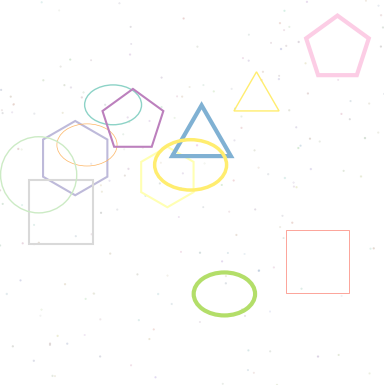[{"shape": "oval", "thickness": 1, "radius": 0.37, "center": [0.294, 0.728]}, {"shape": "hexagon", "thickness": 1.5, "radius": 0.39, "center": [0.435, 0.54]}, {"shape": "hexagon", "thickness": 1.5, "radius": 0.48, "center": [0.195, 0.589]}, {"shape": "square", "thickness": 0.5, "radius": 0.41, "center": [0.826, 0.322]}, {"shape": "triangle", "thickness": 3, "radius": 0.44, "center": [0.524, 0.639]}, {"shape": "oval", "thickness": 0.5, "radius": 0.39, "center": [0.226, 0.624]}, {"shape": "oval", "thickness": 3, "radius": 0.4, "center": [0.583, 0.237]}, {"shape": "pentagon", "thickness": 3, "radius": 0.43, "center": [0.877, 0.874]}, {"shape": "square", "thickness": 1.5, "radius": 0.41, "center": [0.158, 0.449]}, {"shape": "pentagon", "thickness": 1.5, "radius": 0.42, "center": [0.345, 0.686]}, {"shape": "circle", "thickness": 1, "radius": 0.49, "center": [0.1, 0.546]}, {"shape": "triangle", "thickness": 1, "radius": 0.34, "center": [0.666, 0.746]}, {"shape": "oval", "thickness": 2.5, "radius": 0.47, "center": [0.495, 0.572]}]